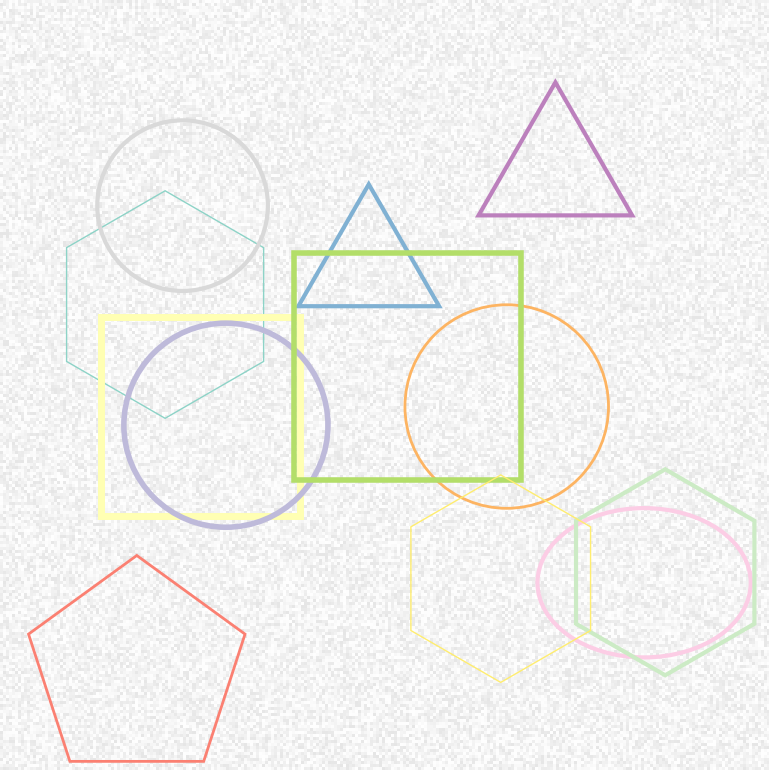[{"shape": "hexagon", "thickness": 0.5, "radius": 0.74, "center": [0.214, 0.604]}, {"shape": "square", "thickness": 2.5, "radius": 0.65, "center": [0.261, 0.459]}, {"shape": "circle", "thickness": 2, "radius": 0.66, "center": [0.293, 0.448]}, {"shape": "pentagon", "thickness": 1, "radius": 0.74, "center": [0.178, 0.131]}, {"shape": "triangle", "thickness": 1.5, "radius": 0.53, "center": [0.479, 0.655]}, {"shape": "circle", "thickness": 1, "radius": 0.66, "center": [0.658, 0.472]}, {"shape": "square", "thickness": 2, "radius": 0.74, "center": [0.53, 0.524]}, {"shape": "oval", "thickness": 1.5, "radius": 0.69, "center": [0.837, 0.243]}, {"shape": "circle", "thickness": 1.5, "radius": 0.55, "center": [0.237, 0.733]}, {"shape": "triangle", "thickness": 1.5, "radius": 0.58, "center": [0.721, 0.778]}, {"shape": "hexagon", "thickness": 1.5, "radius": 0.67, "center": [0.864, 0.257]}, {"shape": "hexagon", "thickness": 0.5, "radius": 0.67, "center": [0.65, 0.248]}]